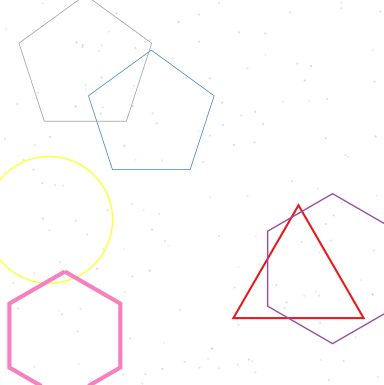[{"shape": "triangle", "thickness": 1.5, "radius": 0.98, "center": [0.775, 0.271]}, {"shape": "pentagon", "thickness": 0.5, "radius": 0.86, "center": [0.393, 0.698]}, {"shape": "hexagon", "thickness": 1, "radius": 0.97, "center": [0.864, 0.302]}, {"shape": "circle", "thickness": 1, "radius": 0.82, "center": [0.128, 0.429]}, {"shape": "hexagon", "thickness": 3, "radius": 0.83, "center": [0.168, 0.128]}, {"shape": "pentagon", "thickness": 0.5, "radius": 0.91, "center": [0.222, 0.832]}]